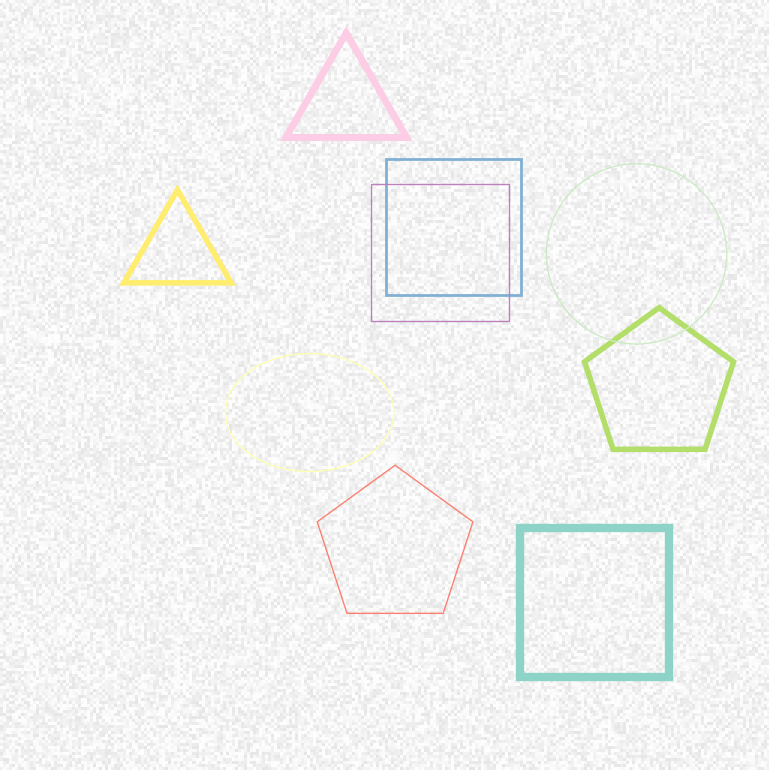[{"shape": "square", "thickness": 3, "radius": 0.48, "center": [0.772, 0.218]}, {"shape": "oval", "thickness": 0.5, "radius": 0.55, "center": [0.402, 0.464]}, {"shape": "pentagon", "thickness": 0.5, "radius": 0.53, "center": [0.513, 0.289]}, {"shape": "square", "thickness": 1, "radius": 0.44, "center": [0.589, 0.705]}, {"shape": "pentagon", "thickness": 2, "radius": 0.51, "center": [0.856, 0.499]}, {"shape": "triangle", "thickness": 2.5, "radius": 0.45, "center": [0.45, 0.867]}, {"shape": "square", "thickness": 0.5, "radius": 0.45, "center": [0.571, 0.672]}, {"shape": "circle", "thickness": 0.5, "radius": 0.59, "center": [0.827, 0.67]}, {"shape": "triangle", "thickness": 2, "radius": 0.4, "center": [0.231, 0.673]}]